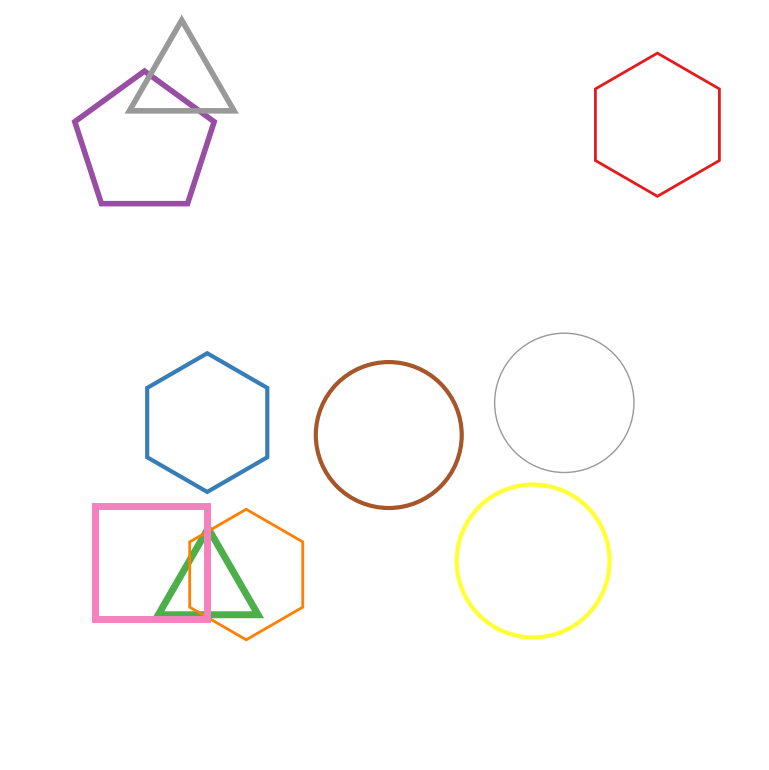[{"shape": "hexagon", "thickness": 1, "radius": 0.46, "center": [0.854, 0.838]}, {"shape": "hexagon", "thickness": 1.5, "radius": 0.45, "center": [0.269, 0.451]}, {"shape": "triangle", "thickness": 2.5, "radius": 0.37, "center": [0.27, 0.239]}, {"shape": "pentagon", "thickness": 2, "radius": 0.48, "center": [0.188, 0.813]}, {"shape": "hexagon", "thickness": 1, "radius": 0.42, "center": [0.32, 0.254]}, {"shape": "circle", "thickness": 1.5, "radius": 0.5, "center": [0.692, 0.271]}, {"shape": "circle", "thickness": 1.5, "radius": 0.47, "center": [0.505, 0.435]}, {"shape": "square", "thickness": 2.5, "radius": 0.36, "center": [0.196, 0.269]}, {"shape": "circle", "thickness": 0.5, "radius": 0.45, "center": [0.733, 0.477]}, {"shape": "triangle", "thickness": 2, "radius": 0.39, "center": [0.236, 0.895]}]